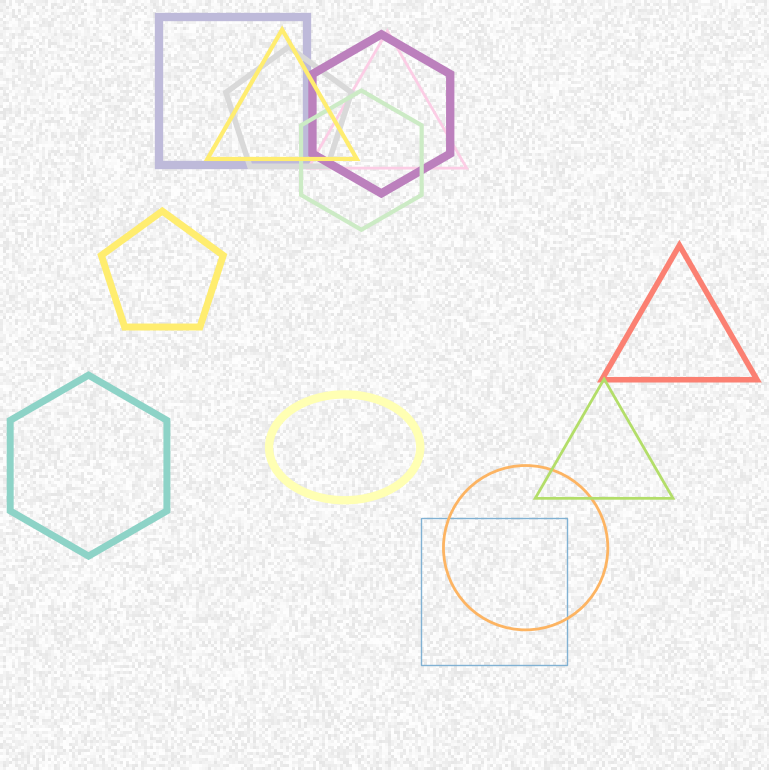[{"shape": "hexagon", "thickness": 2.5, "radius": 0.59, "center": [0.115, 0.395]}, {"shape": "oval", "thickness": 3, "radius": 0.49, "center": [0.448, 0.419]}, {"shape": "square", "thickness": 3, "radius": 0.48, "center": [0.303, 0.882]}, {"shape": "triangle", "thickness": 2, "radius": 0.58, "center": [0.882, 0.565]}, {"shape": "square", "thickness": 0.5, "radius": 0.48, "center": [0.642, 0.232]}, {"shape": "circle", "thickness": 1, "radius": 0.53, "center": [0.683, 0.289]}, {"shape": "triangle", "thickness": 1, "radius": 0.52, "center": [0.785, 0.404]}, {"shape": "triangle", "thickness": 1, "radius": 0.59, "center": [0.503, 0.841]}, {"shape": "pentagon", "thickness": 2, "radius": 0.43, "center": [0.375, 0.853]}, {"shape": "hexagon", "thickness": 3, "radius": 0.52, "center": [0.495, 0.852]}, {"shape": "hexagon", "thickness": 1.5, "radius": 0.45, "center": [0.469, 0.792]}, {"shape": "pentagon", "thickness": 2.5, "radius": 0.42, "center": [0.211, 0.643]}, {"shape": "triangle", "thickness": 1.5, "radius": 0.56, "center": [0.366, 0.85]}]